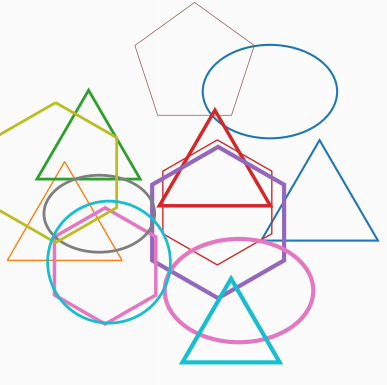[{"shape": "oval", "thickness": 1.5, "radius": 0.87, "center": [0.697, 0.762]}, {"shape": "triangle", "thickness": 1.5, "radius": 0.87, "center": [0.825, 0.462]}, {"shape": "triangle", "thickness": 1, "radius": 0.86, "center": [0.167, 0.409]}, {"shape": "triangle", "thickness": 2, "radius": 0.77, "center": [0.229, 0.612]}, {"shape": "triangle", "thickness": 2.5, "radius": 0.83, "center": [0.555, 0.548]}, {"shape": "hexagon", "thickness": 1, "radius": 0.81, "center": [0.561, 0.474]}, {"shape": "hexagon", "thickness": 3, "radius": 0.98, "center": [0.563, 0.422]}, {"shape": "pentagon", "thickness": 0.5, "radius": 0.81, "center": [0.502, 0.832]}, {"shape": "oval", "thickness": 3, "radius": 0.96, "center": [0.617, 0.245]}, {"shape": "hexagon", "thickness": 2.5, "radius": 0.76, "center": [0.271, 0.309]}, {"shape": "oval", "thickness": 2, "radius": 0.71, "center": [0.256, 0.445]}, {"shape": "hexagon", "thickness": 2, "radius": 0.91, "center": [0.144, 0.552]}, {"shape": "triangle", "thickness": 3, "radius": 0.72, "center": [0.596, 0.131]}, {"shape": "circle", "thickness": 2, "radius": 0.79, "center": [0.281, 0.319]}]